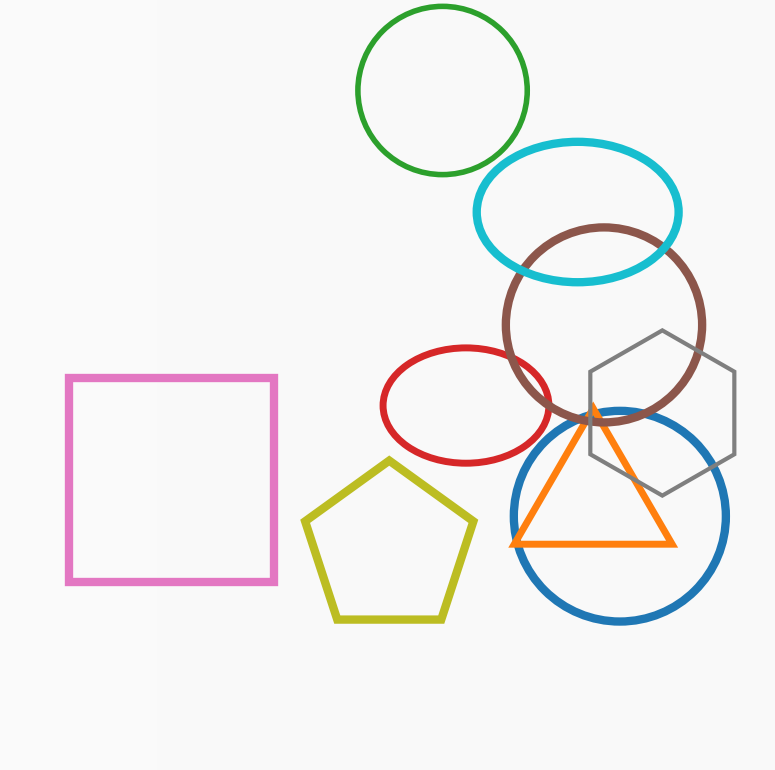[{"shape": "circle", "thickness": 3, "radius": 0.68, "center": [0.8, 0.33]}, {"shape": "triangle", "thickness": 2.5, "radius": 0.59, "center": [0.765, 0.352]}, {"shape": "circle", "thickness": 2, "radius": 0.55, "center": [0.571, 0.882]}, {"shape": "oval", "thickness": 2.5, "radius": 0.53, "center": [0.601, 0.473]}, {"shape": "circle", "thickness": 3, "radius": 0.63, "center": [0.779, 0.578]}, {"shape": "square", "thickness": 3, "radius": 0.66, "center": [0.222, 0.377]}, {"shape": "hexagon", "thickness": 1.5, "radius": 0.54, "center": [0.855, 0.464]}, {"shape": "pentagon", "thickness": 3, "radius": 0.57, "center": [0.502, 0.288]}, {"shape": "oval", "thickness": 3, "radius": 0.65, "center": [0.745, 0.725]}]